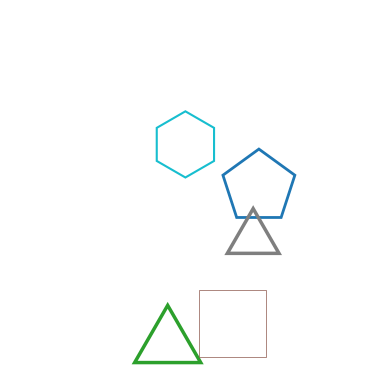[{"shape": "pentagon", "thickness": 2, "radius": 0.49, "center": [0.672, 0.515]}, {"shape": "triangle", "thickness": 2.5, "radius": 0.5, "center": [0.436, 0.108]}, {"shape": "square", "thickness": 0.5, "radius": 0.44, "center": [0.604, 0.159]}, {"shape": "triangle", "thickness": 2.5, "radius": 0.39, "center": [0.658, 0.381]}, {"shape": "hexagon", "thickness": 1.5, "radius": 0.43, "center": [0.482, 0.625]}]